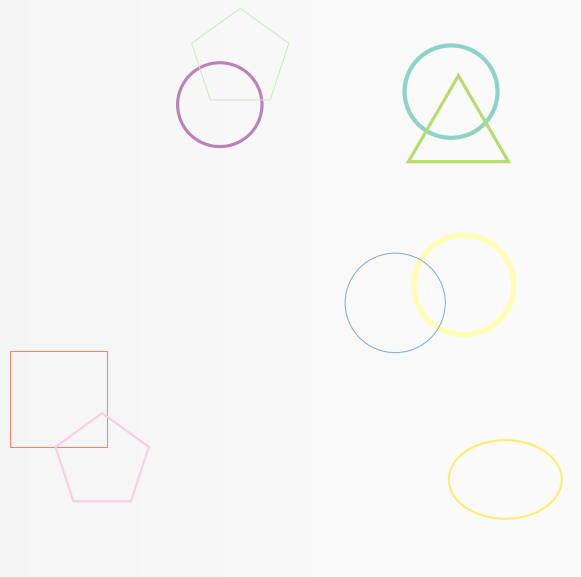[{"shape": "circle", "thickness": 2, "radius": 0.4, "center": [0.776, 0.84]}, {"shape": "circle", "thickness": 2.5, "radius": 0.43, "center": [0.798, 0.505]}, {"shape": "square", "thickness": 0.5, "radius": 0.42, "center": [0.1, 0.308]}, {"shape": "circle", "thickness": 0.5, "radius": 0.43, "center": [0.68, 0.475]}, {"shape": "triangle", "thickness": 1.5, "radius": 0.5, "center": [0.789, 0.769]}, {"shape": "pentagon", "thickness": 1, "radius": 0.42, "center": [0.176, 0.199]}, {"shape": "circle", "thickness": 1.5, "radius": 0.36, "center": [0.378, 0.818]}, {"shape": "pentagon", "thickness": 0.5, "radius": 0.44, "center": [0.413, 0.897]}, {"shape": "oval", "thickness": 1, "radius": 0.49, "center": [0.869, 0.169]}]